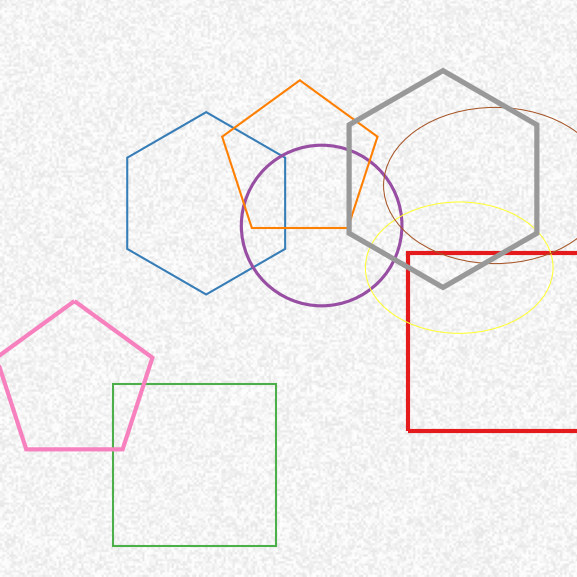[{"shape": "square", "thickness": 2, "radius": 0.77, "center": [0.86, 0.406]}, {"shape": "hexagon", "thickness": 1, "radius": 0.79, "center": [0.357, 0.647]}, {"shape": "square", "thickness": 1, "radius": 0.7, "center": [0.337, 0.194]}, {"shape": "circle", "thickness": 1.5, "radius": 0.7, "center": [0.557, 0.609]}, {"shape": "pentagon", "thickness": 1, "radius": 0.71, "center": [0.519, 0.719]}, {"shape": "oval", "thickness": 0.5, "radius": 0.81, "center": [0.795, 0.536]}, {"shape": "oval", "thickness": 0.5, "radius": 0.97, "center": [0.857, 0.678]}, {"shape": "pentagon", "thickness": 2, "radius": 0.71, "center": [0.129, 0.336]}, {"shape": "hexagon", "thickness": 2.5, "radius": 0.94, "center": [0.767, 0.689]}]